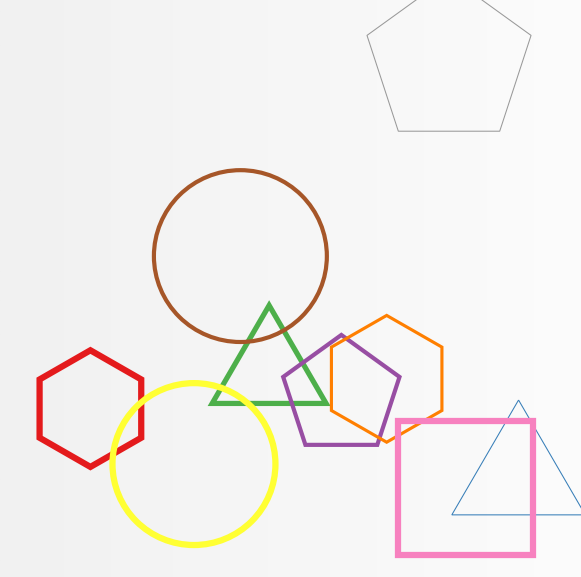[{"shape": "hexagon", "thickness": 3, "radius": 0.5, "center": [0.156, 0.292]}, {"shape": "triangle", "thickness": 0.5, "radius": 0.66, "center": [0.892, 0.174]}, {"shape": "triangle", "thickness": 2.5, "radius": 0.57, "center": [0.463, 0.357]}, {"shape": "pentagon", "thickness": 2, "radius": 0.53, "center": [0.587, 0.314]}, {"shape": "hexagon", "thickness": 1.5, "radius": 0.55, "center": [0.665, 0.343]}, {"shape": "circle", "thickness": 3, "radius": 0.7, "center": [0.334, 0.196]}, {"shape": "circle", "thickness": 2, "radius": 0.74, "center": [0.414, 0.556]}, {"shape": "square", "thickness": 3, "radius": 0.58, "center": [0.801, 0.154]}, {"shape": "pentagon", "thickness": 0.5, "radius": 0.74, "center": [0.773, 0.892]}]